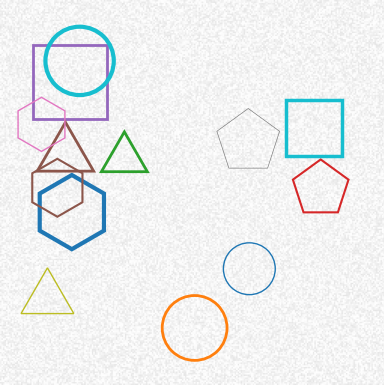[{"shape": "circle", "thickness": 1, "radius": 0.34, "center": [0.648, 0.302]}, {"shape": "hexagon", "thickness": 3, "radius": 0.48, "center": [0.187, 0.449]}, {"shape": "circle", "thickness": 2, "radius": 0.42, "center": [0.506, 0.148]}, {"shape": "triangle", "thickness": 2, "radius": 0.34, "center": [0.323, 0.588]}, {"shape": "pentagon", "thickness": 1.5, "radius": 0.38, "center": [0.833, 0.51]}, {"shape": "square", "thickness": 2, "radius": 0.48, "center": [0.181, 0.787]}, {"shape": "hexagon", "thickness": 1.5, "radius": 0.38, "center": [0.149, 0.512]}, {"shape": "triangle", "thickness": 2, "radius": 0.42, "center": [0.17, 0.598]}, {"shape": "hexagon", "thickness": 1, "radius": 0.35, "center": [0.108, 0.677]}, {"shape": "pentagon", "thickness": 0.5, "radius": 0.43, "center": [0.645, 0.633]}, {"shape": "triangle", "thickness": 1, "radius": 0.4, "center": [0.123, 0.225]}, {"shape": "square", "thickness": 2.5, "radius": 0.37, "center": [0.815, 0.667]}, {"shape": "circle", "thickness": 3, "radius": 0.44, "center": [0.207, 0.842]}]